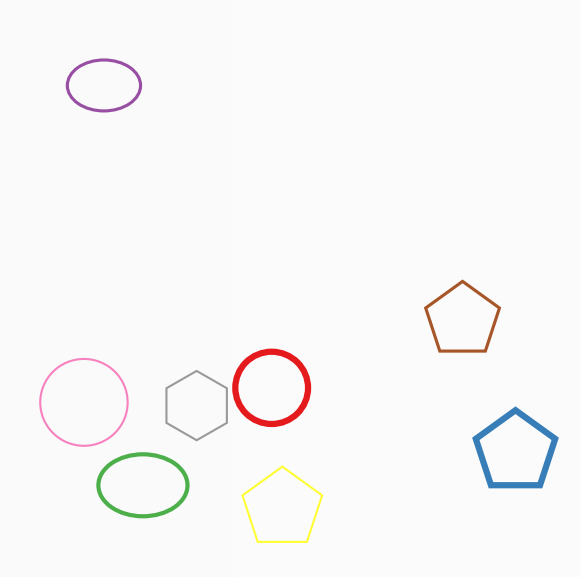[{"shape": "circle", "thickness": 3, "radius": 0.31, "center": [0.467, 0.328]}, {"shape": "pentagon", "thickness": 3, "radius": 0.36, "center": [0.887, 0.217]}, {"shape": "oval", "thickness": 2, "radius": 0.38, "center": [0.246, 0.159]}, {"shape": "oval", "thickness": 1.5, "radius": 0.32, "center": [0.179, 0.851]}, {"shape": "pentagon", "thickness": 1, "radius": 0.36, "center": [0.486, 0.119]}, {"shape": "pentagon", "thickness": 1.5, "radius": 0.33, "center": [0.796, 0.445]}, {"shape": "circle", "thickness": 1, "radius": 0.38, "center": [0.144, 0.302]}, {"shape": "hexagon", "thickness": 1, "radius": 0.3, "center": [0.338, 0.297]}]